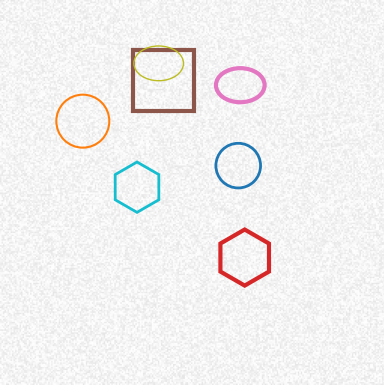[{"shape": "circle", "thickness": 2, "radius": 0.29, "center": [0.619, 0.57]}, {"shape": "circle", "thickness": 1.5, "radius": 0.34, "center": [0.215, 0.685]}, {"shape": "hexagon", "thickness": 3, "radius": 0.36, "center": [0.636, 0.331]}, {"shape": "square", "thickness": 3, "radius": 0.39, "center": [0.424, 0.791]}, {"shape": "oval", "thickness": 3, "radius": 0.32, "center": [0.624, 0.779]}, {"shape": "oval", "thickness": 1, "radius": 0.32, "center": [0.412, 0.835]}, {"shape": "hexagon", "thickness": 2, "radius": 0.33, "center": [0.356, 0.514]}]